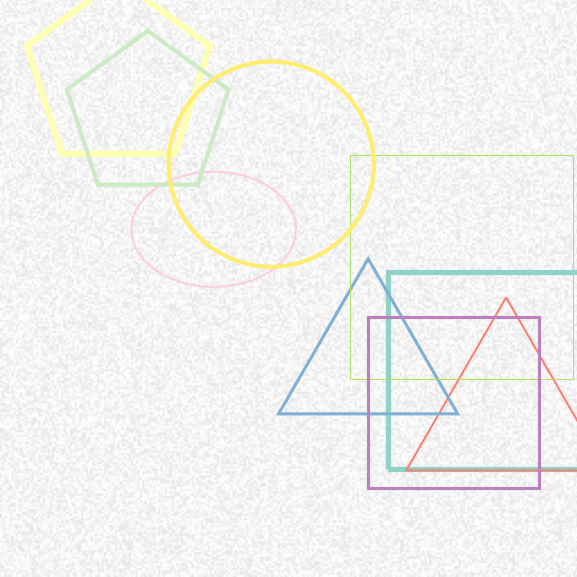[{"shape": "square", "thickness": 2.5, "radius": 0.85, "center": [0.843, 0.357]}, {"shape": "pentagon", "thickness": 3, "radius": 0.83, "center": [0.205, 0.868]}, {"shape": "triangle", "thickness": 1, "radius": 1.0, "center": [0.876, 0.284]}, {"shape": "triangle", "thickness": 1.5, "radius": 0.89, "center": [0.637, 0.372]}, {"shape": "square", "thickness": 0.5, "radius": 0.97, "center": [0.799, 0.537]}, {"shape": "oval", "thickness": 1, "radius": 0.71, "center": [0.37, 0.602]}, {"shape": "square", "thickness": 1.5, "radius": 0.74, "center": [0.786, 0.302]}, {"shape": "pentagon", "thickness": 2, "radius": 0.74, "center": [0.256, 0.798]}, {"shape": "circle", "thickness": 2, "radius": 0.89, "center": [0.47, 0.715]}]